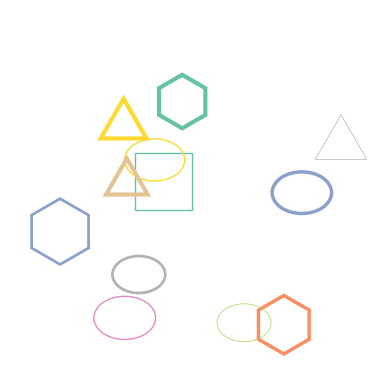[{"shape": "square", "thickness": 1, "radius": 0.37, "center": [0.426, 0.529]}, {"shape": "hexagon", "thickness": 3, "radius": 0.35, "center": [0.473, 0.736]}, {"shape": "hexagon", "thickness": 2.5, "radius": 0.38, "center": [0.737, 0.157]}, {"shape": "oval", "thickness": 2.5, "radius": 0.39, "center": [0.784, 0.5]}, {"shape": "hexagon", "thickness": 2, "radius": 0.43, "center": [0.156, 0.399]}, {"shape": "oval", "thickness": 1, "radius": 0.4, "center": [0.324, 0.174]}, {"shape": "oval", "thickness": 0.5, "radius": 0.35, "center": [0.634, 0.162]}, {"shape": "oval", "thickness": 1, "radius": 0.39, "center": [0.402, 0.585]}, {"shape": "triangle", "thickness": 3, "radius": 0.34, "center": [0.321, 0.675]}, {"shape": "triangle", "thickness": 3, "radius": 0.31, "center": [0.329, 0.526]}, {"shape": "oval", "thickness": 2, "radius": 0.34, "center": [0.361, 0.287]}, {"shape": "triangle", "thickness": 0.5, "radius": 0.39, "center": [0.886, 0.625]}]